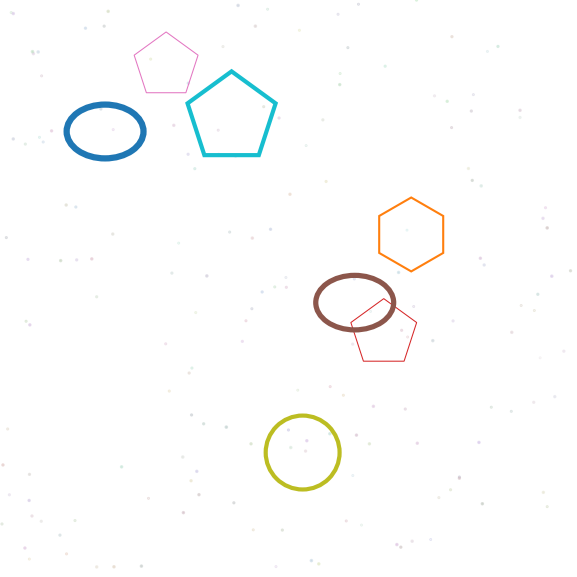[{"shape": "oval", "thickness": 3, "radius": 0.33, "center": [0.182, 0.771]}, {"shape": "hexagon", "thickness": 1, "radius": 0.32, "center": [0.712, 0.593]}, {"shape": "pentagon", "thickness": 0.5, "radius": 0.3, "center": [0.665, 0.422]}, {"shape": "oval", "thickness": 2.5, "radius": 0.34, "center": [0.614, 0.475]}, {"shape": "pentagon", "thickness": 0.5, "radius": 0.29, "center": [0.288, 0.886]}, {"shape": "circle", "thickness": 2, "radius": 0.32, "center": [0.524, 0.216]}, {"shape": "pentagon", "thickness": 2, "radius": 0.4, "center": [0.401, 0.795]}]